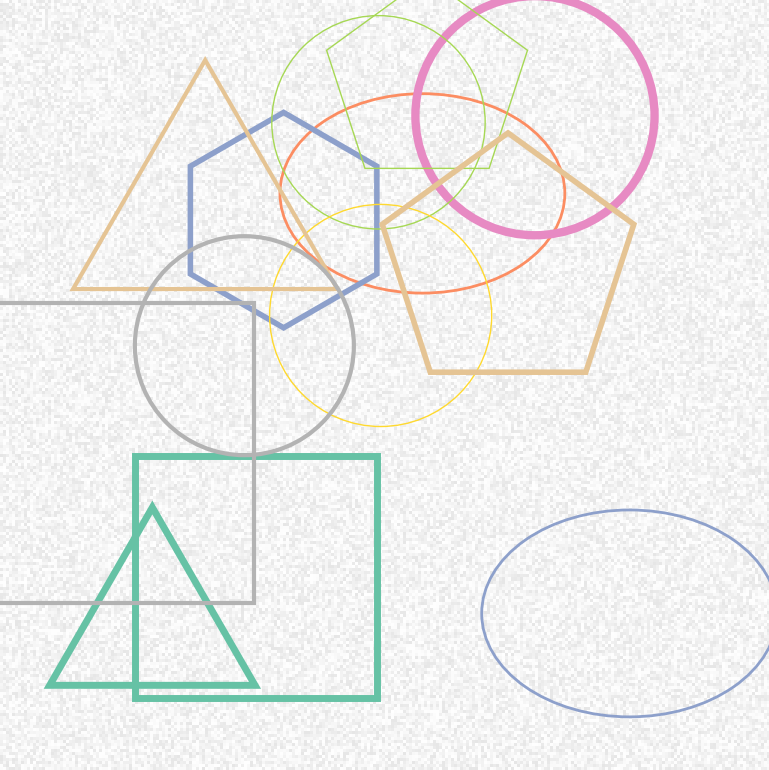[{"shape": "square", "thickness": 2.5, "radius": 0.79, "center": [0.332, 0.25]}, {"shape": "triangle", "thickness": 2.5, "radius": 0.77, "center": [0.198, 0.187]}, {"shape": "oval", "thickness": 1, "radius": 0.92, "center": [0.549, 0.749]}, {"shape": "hexagon", "thickness": 2, "radius": 0.7, "center": [0.368, 0.714]}, {"shape": "oval", "thickness": 1, "radius": 0.96, "center": [0.818, 0.203]}, {"shape": "circle", "thickness": 3, "radius": 0.78, "center": [0.695, 0.85]}, {"shape": "pentagon", "thickness": 0.5, "radius": 0.69, "center": [0.555, 0.892]}, {"shape": "circle", "thickness": 0.5, "radius": 0.69, "center": [0.492, 0.841]}, {"shape": "circle", "thickness": 0.5, "radius": 0.72, "center": [0.494, 0.59]}, {"shape": "pentagon", "thickness": 2, "radius": 0.86, "center": [0.66, 0.656]}, {"shape": "triangle", "thickness": 1.5, "radius": 0.99, "center": [0.266, 0.724]}, {"shape": "circle", "thickness": 1.5, "radius": 0.71, "center": [0.317, 0.551]}, {"shape": "square", "thickness": 1.5, "radius": 0.97, "center": [0.135, 0.412]}]